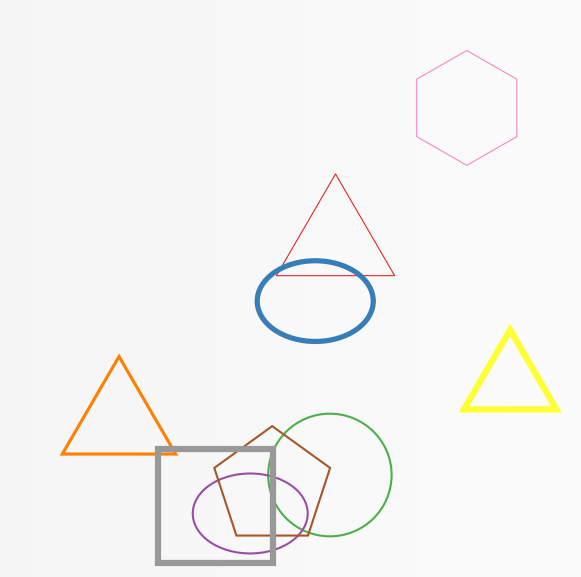[{"shape": "triangle", "thickness": 0.5, "radius": 0.59, "center": [0.577, 0.58]}, {"shape": "oval", "thickness": 2.5, "radius": 0.5, "center": [0.542, 0.478]}, {"shape": "circle", "thickness": 1, "radius": 0.53, "center": [0.568, 0.177]}, {"shape": "oval", "thickness": 1, "radius": 0.49, "center": [0.431, 0.11]}, {"shape": "triangle", "thickness": 1.5, "radius": 0.56, "center": [0.205, 0.269]}, {"shape": "triangle", "thickness": 3, "radius": 0.46, "center": [0.878, 0.336]}, {"shape": "pentagon", "thickness": 1, "radius": 0.52, "center": [0.468, 0.156]}, {"shape": "hexagon", "thickness": 0.5, "radius": 0.5, "center": [0.803, 0.812]}, {"shape": "square", "thickness": 3, "radius": 0.5, "center": [0.37, 0.123]}]